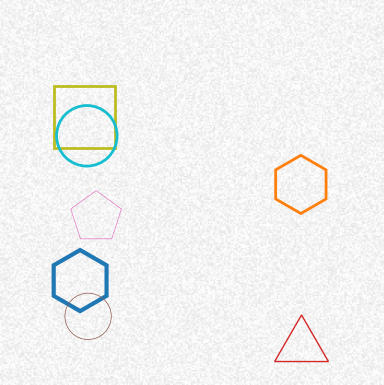[{"shape": "hexagon", "thickness": 3, "radius": 0.4, "center": [0.208, 0.271]}, {"shape": "hexagon", "thickness": 2, "radius": 0.38, "center": [0.781, 0.521]}, {"shape": "triangle", "thickness": 1, "radius": 0.4, "center": [0.783, 0.101]}, {"shape": "circle", "thickness": 0.5, "radius": 0.3, "center": [0.229, 0.178]}, {"shape": "pentagon", "thickness": 0.5, "radius": 0.35, "center": [0.25, 0.436]}, {"shape": "square", "thickness": 2, "radius": 0.4, "center": [0.219, 0.696]}, {"shape": "circle", "thickness": 2, "radius": 0.39, "center": [0.226, 0.647]}]